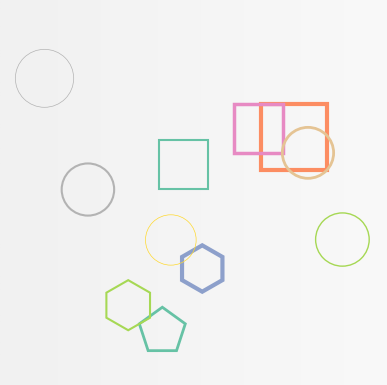[{"shape": "square", "thickness": 1.5, "radius": 0.31, "center": [0.474, 0.572]}, {"shape": "pentagon", "thickness": 2, "radius": 0.31, "center": [0.419, 0.14]}, {"shape": "square", "thickness": 3, "radius": 0.43, "center": [0.759, 0.644]}, {"shape": "hexagon", "thickness": 3, "radius": 0.3, "center": [0.522, 0.303]}, {"shape": "square", "thickness": 2.5, "radius": 0.32, "center": [0.667, 0.666]}, {"shape": "hexagon", "thickness": 1.5, "radius": 0.33, "center": [0.331, 0.207]}, {"shape": "circle", "thickness": 1, "radius": 0.35, "center": [0.884, 0.378]}, {"shape": "circle", "thickness": 0.5, "radius": 0.33, "center": [0.441, 0.377]}, {"shape": "circle", "thickness": 2, "radius": 0.33, "center": [0.795, 0.603]}, {"shape": "circle", "thickness": 1.5, "radius": 0.34, "center": [0.227, 0.508]}, {"shape": "circle", "thickness": 0.5, "radius": 0.38, "center": [0.115, 0.797]}]